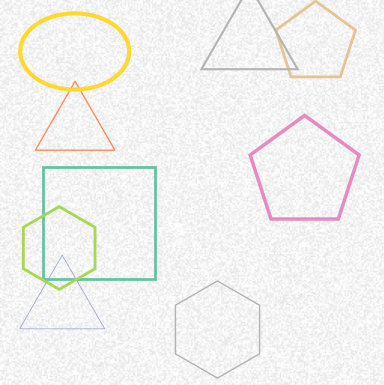[{"shape": "square", "thickness": 2, "radius": 0.73, "center": [0.257, 0.422]}, {"shape": "triangle", "thickness": 1, "radius": 0.6, "center": [0.195, 0.669]}, {"shape": "triangle", "thickness": 0.5, "radius": 0.64, "center": [0.162, 0.21]}, {"shape": "pentagon", "thickness": 2.5, "radius": 0.74, "center": [0.791, 0.551]}, {"shape": "hexagon", "thickness": 2, "radius": 0.54, "center": [0.154, 0.356]}, {"shape": "oval", "thickness": 3, "radius": 0.71, "center": [0.194, 0.866]}, {"shape": "pentagon", "thickness": 2, "radius": 0.54, "center": [0.82, 0.888]}, {"shape": "hexagon", "thickness": 1, "radius": 0.63, "center": [0.565, 0.144]}, {"shape": "triangle", "thickness": 1.5, "radius": 0.72, "center": [0.648, 0.892]}]